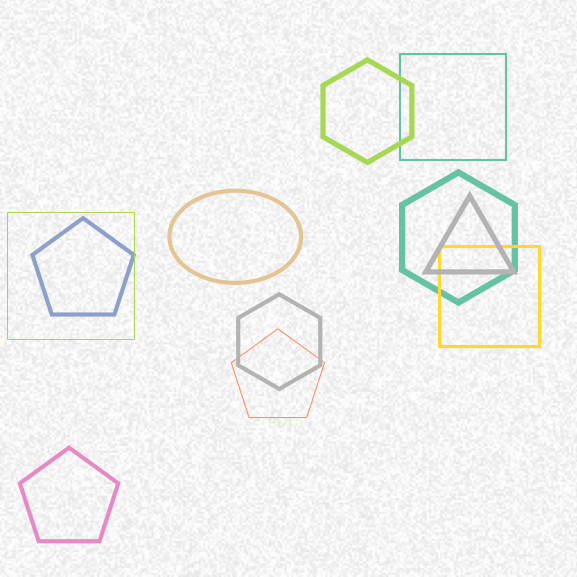[{"shape": "square", "thickness": 1, "radius": 0.46, "center": [0.784, 0.814]}, {"shape": "hexagon", "thickness": 3, "radius": 0.56, "center": [0.794, 0.588]}, {"shape": "pentagon", "thickness": 0.5, "radius": 0.42, "center": [0.481, 0.345]}, {"shape": "pentagon", "thickness": 2, "radius": 0.46, "center": [0.144, 0.529]}, {"shape": "pentagon", "thickness": 2, "radius": 0.45, "center": [0.12, 0.134]}, {"shape": "hexagon", "thickness": 2.5, "radius": 0.44, "center": [0.636, 0.807]}, {"shape": "square", "thickness": 0.5, "radius": 0.55, "center": [0.121, 0.521]}, {"shape": "square", "thickness": 1.5, "radius": 0.43, "center": [0.846, 0.487]}, {"shape": "oval", "thickness": 2, "radius": 0.57, "center": [0.407, 0.589]}, {"shape": "triangle", "thickness": 2.5, "radius": 0.44, "center": [0.813, 0.572]}, {"shape": "hexagon", "thickness": 2, "radius": 0.41, "center": [0.484, 0.408]}]